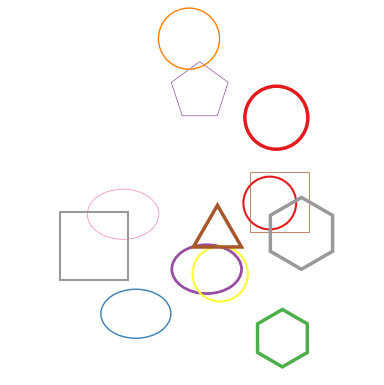[{"shape": "circle", "thickness": 1.5, "radius": 0.34, "center": [0.701, 0.473]}, {"shape": "circle", "thickness": 2.5, "radius": 0.41, "center": [0.718, 0.694]}, {"shape": "oval", "thickness": 1, "radius": 0.45, "center": [0.353, 0.185]}, {"shape": "hexagon", "thickness": 2.5, "radius": 0.37, "center": [0.734, 0.122]}, {"shape": "oval", "thickness": 2, "radius": 0.45, "center": [0.537, 0.301]}, {"shape": "pentagon", "thickness": 0.5, "radius": 0.39, "center": [0.519, 0.762]}, {"shape": "circle", "thickness": 1, "radius": 0.4, "center": [0.491, 0.9]}, {"shape": "circle", "thickness": 1.5, "radius": 0.36, "center": [0.572, 0.289]}, {"shape": "triangle", "thickness": 2.5, "radius": 0.36, "center": [0.565, 0.395]}, {"shape": "square", "thickness": 0.5, "radius": 0.39, "center": [0.726, 0.475]}, {"shape": "oval", "thickness": 0.5, "radius": 0.46, "center": [0.32, 0.444]}, {"shape": "square", "thickness": 1.5, "radius": 0.44, "center": [0.245, 0.362]}, {"shape": "hexagon", "thickness": 2.5, "radius": 0.47, "center": [0.783, 0.394]}]